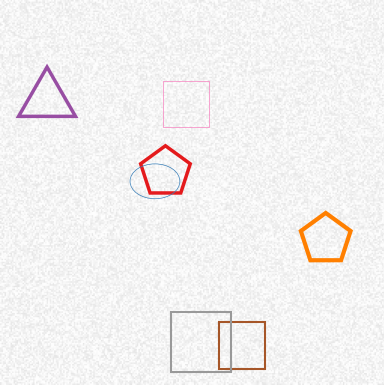[{"shape": "pentagon", "thickness": 2.5, "radius": 0.34, "center": [0.43, 0.554]}, {"shape": "oval", "thickness": 0.5, "radius": 0.32, "center": [0.402, 0.529]}, {"shape": "triangle", "thickness": 2.5, "radius": 0.43, "center": [0.122, 0.74]}, {"shape": "pentagon", "thickness": 3, "radius": 0.34, "center": [0.846, 0.379]}, {"shape": "square", "thickness": 1.5, "radius": 0.3, "center": [0.63, 0.102]}, {"shape": "square", "thickness": 0.5, "radius": 0.3, "center": [0.484, 0.729]}, {"shape": "square", "thickness": 1.5, "radius": 0.39, "center": [0.523, 0.112]}]